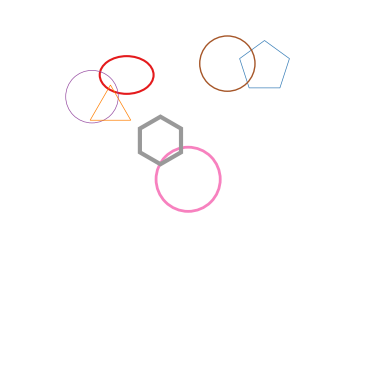[{"shape": "oval", "thickness": 1.5, "radius": 0.35, "center": [0.329, 0.805]}, {"shape": "pentagon", "thickness": 0.5, "radius": 0.34, "center": [0.687, 0.827]}, {"shape": "circle", "thickness": 0.5, "radius": 0.34, "center": [0.239, 0.749]}, {"shape": "triangle", "thickness": 0.5, "radius": 0.3, "center": [0.287, 0.718]}, {"shape": "circle", "thickness": 1, "radius": 0.36, "center": [0.591, 0.835]}, {"shape": "circle", "thickness": 2, "radius": 0.42, "center": [0.489, 0.534]}, {"shape": "hexagon", "thickness": 3, "radius": 0.31, "center": [0.417, 0.635]}]